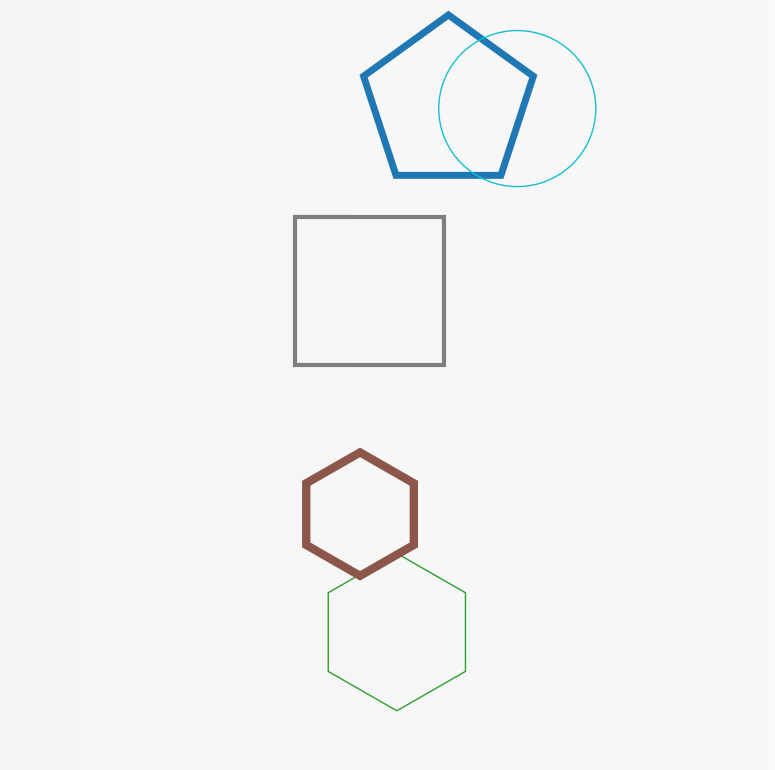[{"shape": "pentagon", "thickness": 2.5, "radius": 0.58, "center": [0.579, 0.865]}, {"shape": "hexagon", "thickness": 0.5, "radius": 0.51, "center": [0.512, 0.179]}, {"shape": "hexagon", "thickness": 3, "radius": 0.4, "center": [0.465, 0.332]}, {"shape": "square", "thickness": 1.5, "radius": 0.48, "center": [0.477, 0.622]}, {"shape": "circle", "thickness": 0.5, "radius": 0.51, "center": [0.667, 0.859]}]